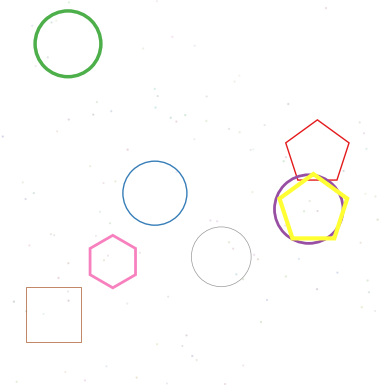[{"shape": "pentagon", "thickness": 1, "radius": 0.43, "center": [0.824, 0.602]}, {"shape": "circle", "thickness": 1, "radius": 0.42, "center": [0.402, 0.498]}, {"shape": "circle", "thickness": 2.5, "radius": 0.43, "center": [0.177, 0.886]}, {"shape": "circle", "thickness": 2, "radius": 0.45, "center": [0.802, 0.457]}, {"shape": "pentagon", "thickness": 3, "radius": 0.46, "center": [0.814, 0.456]}, {"shape": "square", "thickness": 0.5, "radius": 0.36, "center": [0.139, 0.183]}, {"shape": "hexagon", "thickness": 2, "radius": 0.34, "center": [0.293, 0.321]}, {"shape": "circle", "thickness": 0.5, "radius": 0.39, "center": [0.575, 0.333]}]